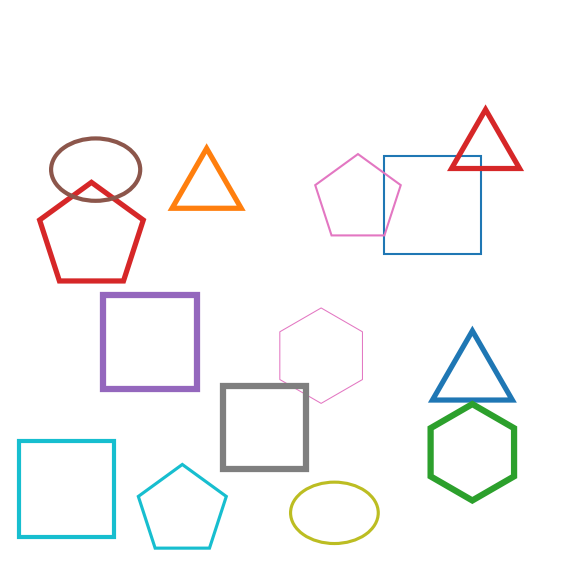[{"shape": "square", "thickness": 1, "radius": 0.42, "center": [0.749, 0.644]}, {"shape": "triangle", "thickness": 2.5, "radius": 0.4, "center": [0.818, 0.346]}, {"shape": "triangle", "thickness": 2.5, "radius": 0.35, "center": [0.358, 0.673]}, {"shape": "hexagon", "thickness": 3, "radius": 0.42, "center": [0.818, 0.216]}, {"shape": "pentagon", "thickness": 2.5, "radius": 0.47, "center": [0.158, 0.589]}, {"shape": "triangle", "thickness": 2.5, "radius": 0.34, "center": [0.841, 0.741]}, {"shape": "square", "thickness": 3, "radius": 0.41, "center": [0.26, 0.407]}, {"shape": "oval", "thickness": 2, "radius": 0.39, "center": [0.166, 0.705]}, {"shape": "hexagon", "thickness": 0.5, "radius": 0.41, "center": [0.556, 0.383]}, {"shape": "pentagon", "thickness": 1, "radius": 0.39, "center": [0.62, 0.654]}, {"shape": "square", "thickness": 3, "radius": 0.36, "center": [0.459, 0.259]}, {"shape": "oval", "thickness": 1.5, "radius": 0.38, "center": [0.579, 0.111]}, {"shape": "pentagon", "thickness": 1.5, "radius": 0.4, "center": [0.316, 0.115]}, {"shape": "square", "thickness": 2, "radius": 0.41, "center": [0.115, 0.152]}]